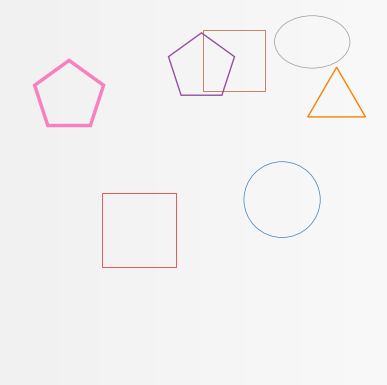[{"shape": "square", "thickness": 0.5, "radius": 0.48, "center": [0.36, 0.402]}, {"shape": "circle", "thickness": 0.5, "radius": 0.49, "center": [0.728, 0.482]}, {"shape": "pentagon", "thickness": 1, "radius": 0.45, "center": [0.52, 0.825]}, {"shape": "triangle", "thickness": 1, "radius": 0.43, "center": [0.869, 0.739]}, {"shape": "square", "thickness": 0.5, "radius": 0.4, "center": [0.604, 0.843]}, {"shape": "pentagon", "thickness": 2.5, "radius": 0.47, "center": [0.178, 0.75]}, {"shape": "oval", "thickness": 0.5, "radius": 0.49, "center": [0.806, 0.891]}]